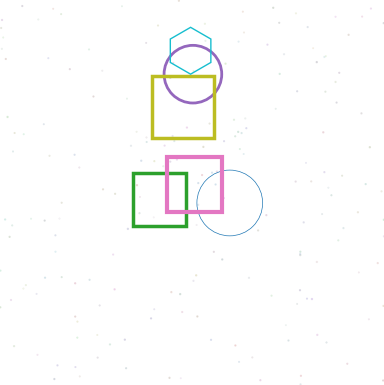[{"shape": "circle", "thickness": 0.5, "radius": 0.43, "center": [0.597, 0.473]}, {"shape": "square", "thickness": 2.5, "radius": 0.35, "center": [0.414, 0.482]}, {"shape": "circle", "thickness": 2, "radius": 0.37, "center": [0.501, 0.807]}, {"shape": "square", "thickness": 3, "radius": 0.36, "center": [0.505, 0.522]}, {"shape": "square", "thickness": 2.5, "radius": 0.4, "center": [0.476, 0.723]}, {"shape": "hexagon", "thickness": 1, "radius": 0.3, "center": [0.495, 0.868]}]